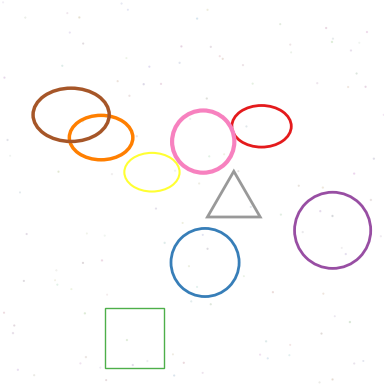[{"shape": "oval", "thickness": 2, "radius": 0.39, "center": [0.679, 0.672]}, {"shape": "circle", "thickness": 2, "radius": 0.44, "center": [0.533, 0.318]}, {"shape": "square", "thickness": 1, "radius": 0.39, "center": [0.349, 0.122]}, {"shape": "circle", "thickness": 2, "radius": 0.49, "center": [0.864, 0.402]}, {"shape": "oval", "thickness": 2.5, "radius": 0.41, "center": [0.263, 0.643]}, {"shape": "oval", "thickness": 1.5, "radius": 0.36, "center": [0.395, 0.553]}, {"shape": "oval", "thickness": 2.5, "radius": 0.49, "center": [0.185, 0.702]}, {"shape": "circle", "thickness": 3, "radius": 0.4, "center": [0.528, 0.632]}, {"shape": "triangle", "thickness": 2, "radius": 0.4, "center": [0.607, 0.476]}]